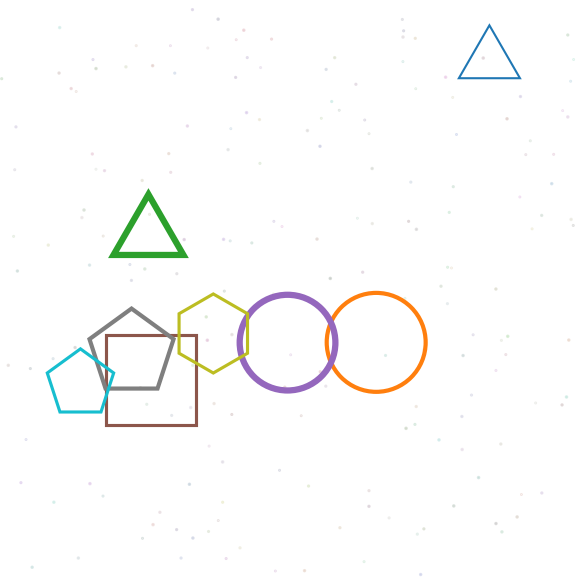[{"shape": "triangle", "thickness": 1, "radius": 0.31, "center": [0.847, 0.894]}, {"shape": "circle", "thickness": 2, "radius": 0.43, "center": [0.651, 0.406]}, {"shape": "triangle", "thickness": 3, "radius": 0.35, "center": [0.257, 0.593]}, {"shape": "circle", "thickness": 3, "radius": 0.41, "center": [0.498, 0.406]}, {"shape": "square", "thickness": 1.5, "radius": 0.39, "center": [0.261, 0.341]}, {"shape": "pentagon", "thickness": 2, "radius": 0.38, "center": [0.228, 0.388]}, {"shape": "hexagon", "thickness": 1.5, "radius": 0.34, "center": [0.369, 0.422]}, {"shape": "pentagon", "thickness": 1.5, "radius": 0.3, "center": [0.139, 0.335]}]